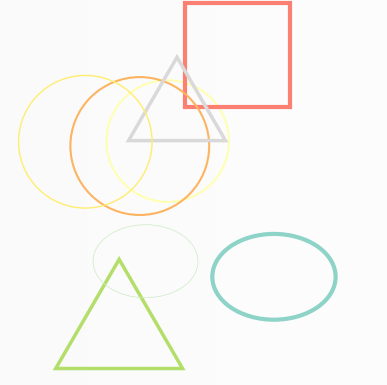[{"shape": "oval", "thickness": 3, "radius": 0.8, "center": [0.707, 0.281]}, {"shape": "circle", "thickness": 1.5, "radius": 0.79, "center": [0.433, 0.634]}, {"shape": "square", "thickness": 3, "radius": 0.67, "center": [0.613, 0.856]}, {"shape": "circle", "thickness": 1.5, "radius": 0.9, "center": [0.361, 0.621]}, {"shape": "triangle", "thickness": 2.5, "radius": 0.94, "center": [0.307, 0.137]}, {"shape": "triangle", "thickness": 2.5, "radius": 0.72, "center": [0.457, 0.707]}, {"shape": "oval", "thickness": 0.5, "radius": 0.68, "center": [0.376, 0.321]}, {"shape": "circle", "thickness": 1, "radius": 0.86, "center": [0.22, 0.632]}]